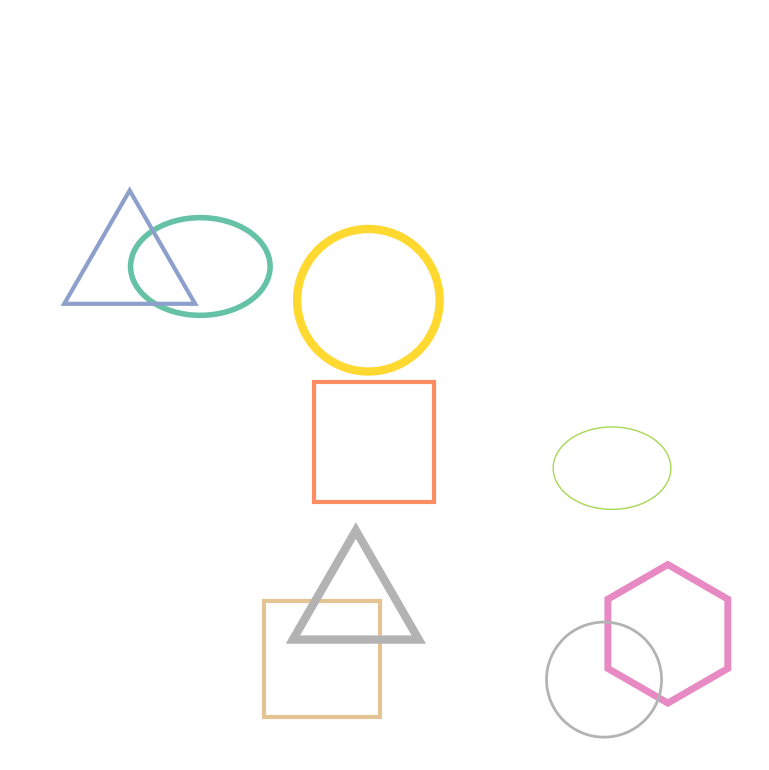[{"shape": "oval", "thickness": 2, "radius": 0.45, "center": [0.26, 0.654]}, {"shape": "square", "thickness": 1.5, "radius": 0.39, "center": [0.486, 0.426]}, {"shape": "triangle", "thickness": 1.5, "radius": 0.49, "center": [0.168, 0.655]}, {"shape": "hexagon", "thickness": 2.5, "radius": 0.45, "center": [0.867, 0.177]}, {"shape": "oval", "thickness": 0.5, "radius": 0.38, "center": [0.795, 0.392]}, {"shape": "circle", "thickness": 3, "radius": 0.46, "center": [0.478, 0.61]}, {"shape": "square", "thickness": 1.5, "radius": 0.38, "center": [0.418, 0.144]}, {"shape": "circle", "thickness": 1, "radius": 0.37, "center": [0.784, 0.117]}, {"shape": "triangle", "thickness": 3, "radius": 0.47, "center": [0.462, 0.217]}]